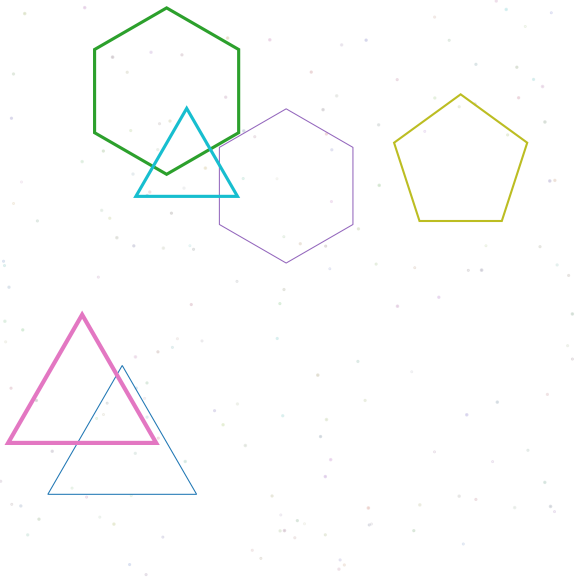[{"shape": "triangle", "thickness": 0.5, "radius": 0.74, "center": [0.212, 0.218]}, {"shape": "hexagon", "thickness": 1.5, "radius": 0.72, "center": [0.289, 0.841]}, {"shape": "hexagon", "thickness": 0.5, "radius": 0.67, "center": [0.496, 0.677]}, {"shape": "triangle", "thickness": 2, "radius": 0.74, "center": [0.142, 0.306]}, {"shape": "pentagon", "thickness": 1, "radius": 0.61, "center": [0.798, 0.715]}, {"shape": "triangle", "thickness": 1.5, "radius": 0.51, "center": [0.323, 0.71]}]